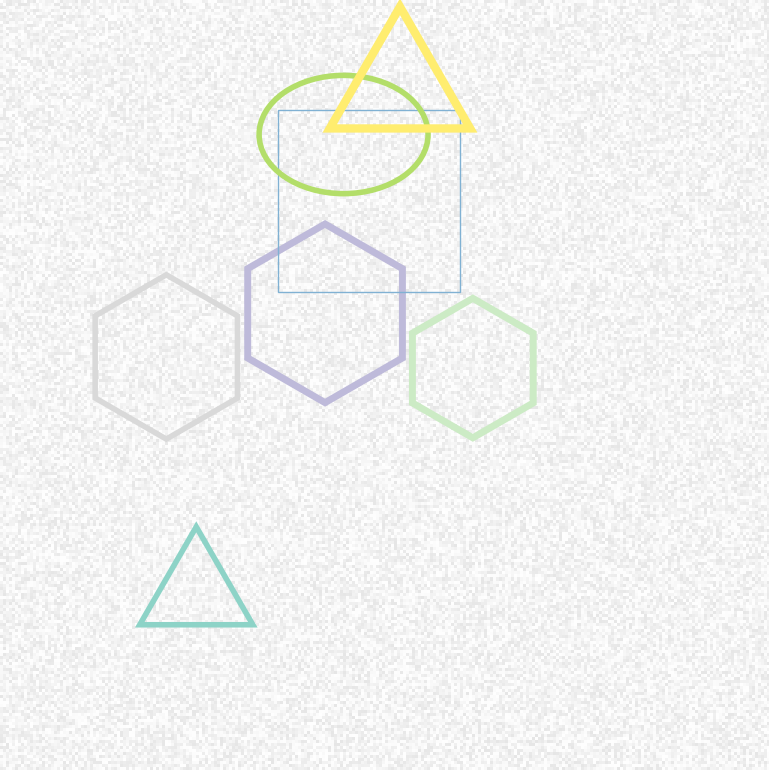[{"shape": "triangle", "thickness": 2, "radius": 0.42, "center": [0.255, 0.231]}, {"shape": "hexagon", "thickness": 2.5, "radius": 0.58, "center": [0.422, 0.593]}, {"shape": "square", "thickness": 0.5, "radius": 0.59, "center": [0.479, 0.739]}, {"shape": "oval", "thickness": 2, "radius": 0.55, "center": [0.446, 0.825]}, {"shape": "hexagon", "thickness": 2, "radius": 0.53, "center": [0.216, 0.536]}, {"shape": "hexagon", "thickness": 2.5, "radius": 0.45, "center": [0.614, 0.522]}, {"shape": "triangle", "thickness": 3, "radius": 0.53, "center": [0.519, 0.886]}]